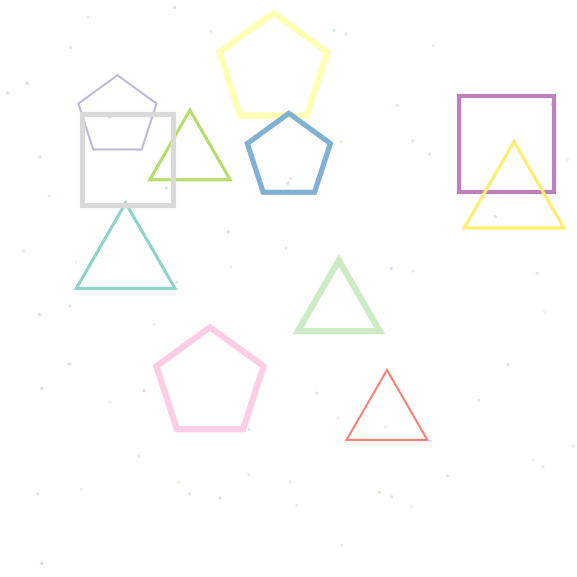[{"shape": "triangle", "thickness": 1.5, "radius": 0.49, "center": [0.218, 0.549]}, {"shape": "pentagon", "thickness": 3, "radius": 0.49, "center": [0.473, 0.879]}, {"shape": "pentagon", "thickness": 1, "radius": 0.36, "center": [0.203, 0.798]}, {"shape": "triangle", "thickness": 1, "radius": 0.4, "center": [0.67, 0.278]}, {"shape": "pentagon", "thickness": 2.5, "radius": 0.38, "center": [0.5, 0.727]}, {"shape": "triangle", "thickness": 1.5, "radius": 0.4, "center": [0.329, 0.728]}, {"shape": "pentagon", "thickness": 3, "radius": 0.49, "center": [0.364, 0.335]}, {"shape": "square", "thickness": 2.5, "radius": 0.39, "center": [0.221, 0.723]}, {"shape": "square", "thickness": 2, "radius": 0.41, "center": [0.877, 0.75]}, {"shape": "triangle", "thickness": 3, "radius": 0.41, "center": [0.587, 0.467]}, {"shape": "triangle", "thickness": 1.5, "radius": 0.5, "center": [0.89, 0.654]}]